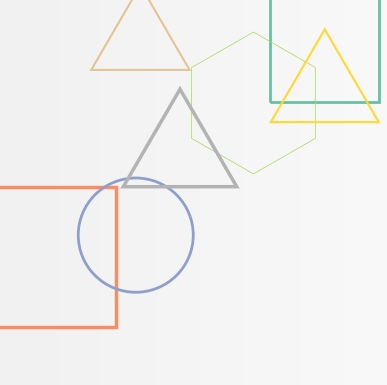[{"shape": "square", "thickness": 2, "radius": 0.7, "center": [0.836, 0.876]}, {"shape": "square", "thickness": 2.5, "radius": 0.91, "center": [0.117, 0.331]}, {"shape": "circle", "thickness": 2, "radius": 0.74, "center": [0.35, 0.389]}, {"shape": "hexagon", "thickness": 0.5, "radius": 0.92, "center": [0.654, 0.733]}, {"shape": "triangle", "thickness": 1.5, "radius": 0.8, "center": [0.838, 0.763]}, {"shape": "triangle", "thickness": 1.5, "radius": 0.73, "center": [0.362, 0.892]}, {"shape": "triangle", "thickness": 2.5, "radius": 0.84, "center": [0.465, 0.6]}]